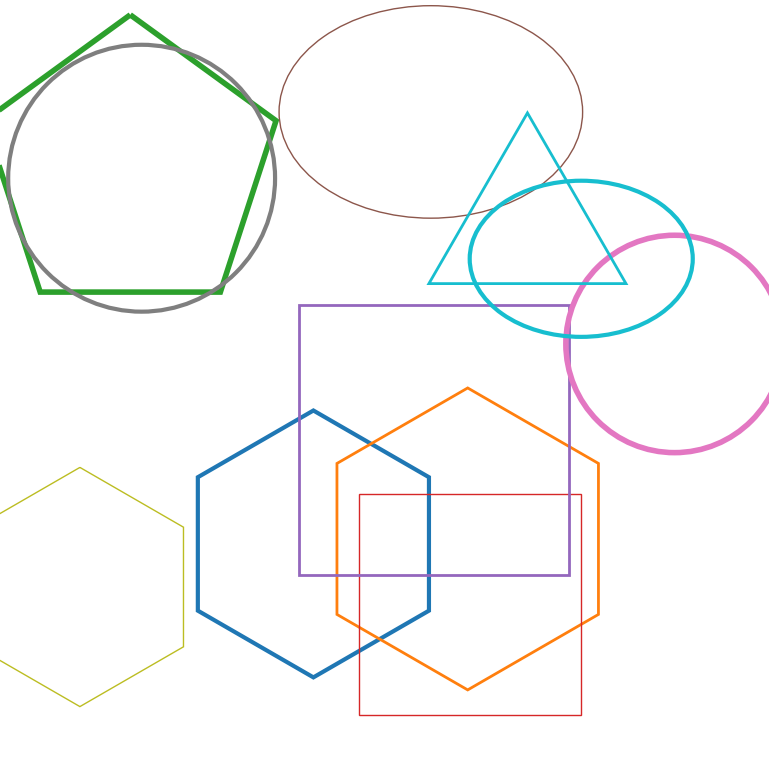[{"shape": "hexagon", "thickness": 1.5, "radius": 0.87, "center": [0.407, 0.294]}, {"shape": "hexagon", "thickness": 1, "radius": 0.98, "center": [0.607, 0.3]}, {"shape": "pentagon", "thickness": 2, "radius": 1.0, "center": [0.169, 0.782]}, {"shape": "square", "thickness": 0.5, "radius": 0.72, "center": [0.61, 0.215]}, {"shape": "square", "thickness": 1, "radius": 0.88, "center": [0.564, 0.429]}, {"shape": "oval", "thickness": 0.5, "radius": 0.99, "center": [0.56, 0.855]}, {"shape": "circle", "thickness": 2, "radius": 0.71, "center": [0.876, 0.553]}, {"shape": "circle", "thickness": 1.5, "radius": 0.87, "center": [0.184, 0.769]}, {"shape": "hexagon", "thickness": 0.5, "radius": 0.78, "center": [0.104, 0.238]}, {"shape": "triangle", "thickness": 1, "radius": 0.74, "center": [0.685, 0.706]}, {"shape": "oval", "thickness": 1.5, "radius": 0.72, "center": [0.755, 0.664]}]